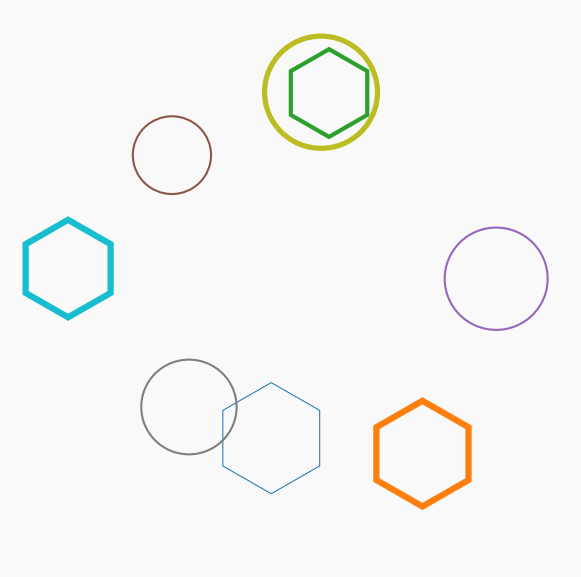[{"shape": "hexagon", "thickness": 0.5, "radius": 0.48, "center": [0.467, 0.24]}, {"shape": "hexagon", "thickness": 3, "radius": 0.46, "center": [0.727, 0.214]}, {"shape": "hexagon", "thickness": 2, "radius": 0.38, "center": [0.566, 0.838]}, {"shape": "circle", "thickness": 1, "radius": 0.44, "center": [0.854, 0.516]}, {"shape": "circle", "thickness": 1, "radius": 0.34, "center": [0.296, 0.73]}, {"shape": "circle", "thickness": 1, "radius": 0.41, "center": [0.325, 0.294]}, {"shape": "circle", "thickness": 2.5, "radius": 0.49, "center": [0.552, 0.839]}, {"shape": "hexagon", "thickness": 3, "radius": 0.42, "center": [0.117, 0.534]}]